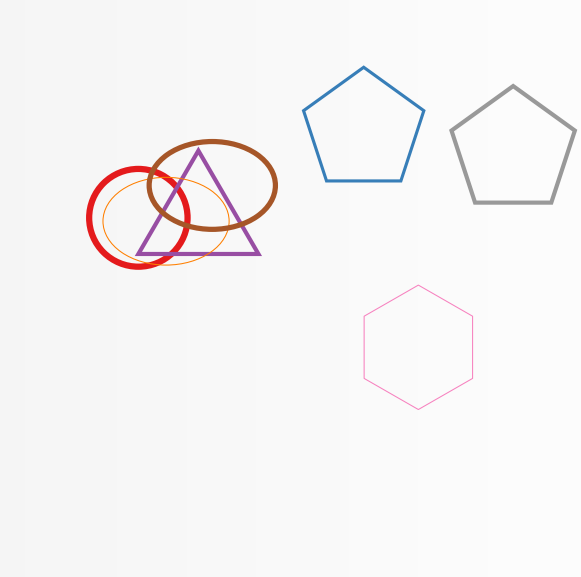[{"shape": "circle", "thickness": 3, "radius": 0.42, "center": [0.238, 0.622]}, {"shape": "pentagon", "thickness": 1.5, "radius": 0.54, "center": [0.626, 0.774]}, {"shape": "triangle", "thickness": 2, "radius": 0.6, "center": [0.341, 0.619]}, {"shape": "oval", "thickness": 0.5, "radius": 0.54, "center": [0.286, 0.616]}, {"shape": "oval", "thickness": 2.5, "radius": 0.54, "center": [0.365, 0.678]}, {"shape": "hexagon", "thickness": 0.5, "radius": 0.54, "center": [0.72, 0.398]}, {"shape": "pentagon", "thickness": 2, "radius": 0.56, "center": [0.883, 0.739]}]